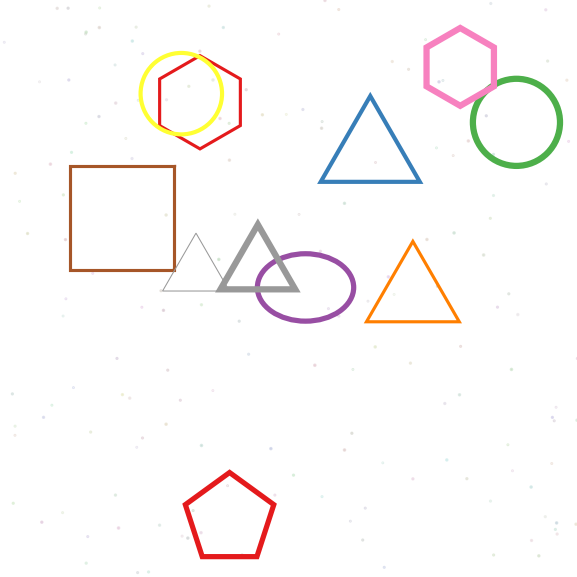[{"shape": "hexagon", "thickness": 1.5, "radius": 0.4, "center": [0.346, 0.822]}, {"shape": "pentagon", "thickness": 2.5, "radius": 0.4, "center": [0.398, 0.1]}, {"shape": "triangle", "thickness": 2, "radius": 0.5, "center": [0.641, 0.734]}, {"shape": "circle", "thickness": 3, "radius": 0.38, "center": [0.894, 0.787]}, {"shape": "oval", "thickness": 2.5, "radius": 0.42, "center": [0.529, 0.501]}, {"shape": "triangle", "thickness": 1.5, "radius": 0.46, "center": [0.715, 0.488]}, {"shape": "circle", "thickness": 2, "radius": 0.35, "center": [0.314, 0.837]}, {"shape": "square", "thickness": 1.5, "radius": 0.45, "center": [0.211, 0.622]}, {"shape": "hexagon", "thickness": 3, "radius": 0.34, "center": [0.797, 0.883]}, {"shape": "triangle", "thickness": 0.5, "radius": 0.33, "center": [0.339, 0.529]}, {"shape": "triangle", "thickness": 3, "radius": 0.37, "center": [0.446, 0.535]}]